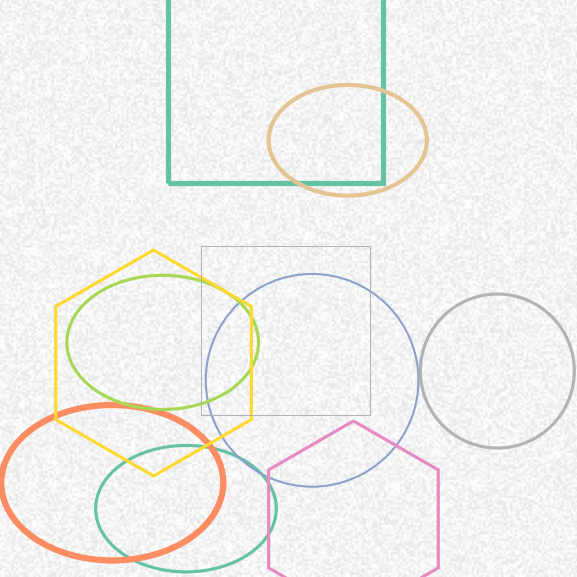[{"shape": "oval", "thickness": 1.5, "radius": 0.78, "center": [0.322, 0.118]}, {"shape": "square", "thickness": 2.5, "radius": 0.93, "center": [0.477, 0.868]}, {"shape": "oval", "thickness": 3, "radius": 0.96, "center": [0.194, 0.163]}, {"shape": "circle", "thickness": 1, "radius": 0.92, "center": [0.54, 0.341]}, {"shape": "hexagon", "thickness": 1.5, "radius": 0.85, "center": [0.612, 0.101]}, {"shape": "oval", "thickness": 1.5, "radius": 0.83, "center": [0.282, 0.406]}, {"shape": "hexagon", "thickness": 1.5, "radius": 0.98, "center": [0.266, 0.371]}, {"shape": "oval", "thickness": 2, "radius": 0.68, "center": [0.602, 0.756]}, {"shape": "square", "thickness": 0.5, "radius": 0.73, "center": [0.494, 0.427]}, {"shape": "circle", "thickness": 1.5, "radius": 0.67, "center": [0.861, 0.357]}]